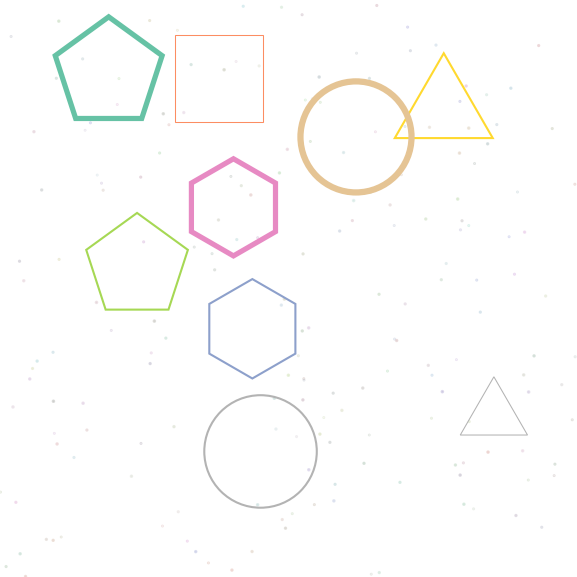[{"shape": "pentagon", "thickness": 2.5, "radius": 0.49, "center": [0.188, 0.873]}, {"shape": "square", "thickness": 0.5, "radius": 0.38, "center": [0.379, 0.863]}, {"shape": "hexagon", "thickness": 1, "radius": 0.43, "center": [0.437, 0.43]}, {"shape": "hexagon", "thickness": 2.5, "radius": 0.42, "center": [0.404, 0.64]}, {"shape": "pentagon", "thickness": 1, "radius": 0.46, "center": [0.237, 0.538]}, {"shape": "triangle", "thickness": 1, "radius": 0.49, "center": [0.768, 0.809]}, {"shape": "circle", "thickness": 3, "radius": 0.48, "center": [0.616, 0.762]}, {"shape": "circle", "thickness": 1, "radius": 0.49, "center": [0.451, 0.217]}, {"shape": "triangle", "thickness": 0.5, "radius": 0.34, "center": [0.855, 0.279]}]